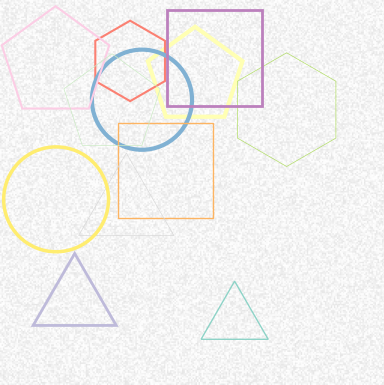[{"shape": "triangle", "thickness": 1, "radius": 0.5, "center": [0.609, 0.169]}, {"shape": "pentagon", "thickness": 3, "radius": 0.65, "center": [0.507, 0.801]}, {"shape": "triangle", "thickness": 2, "radius": 0.62, "center": [0.194, 0.217]}, {"shape": "hexagon", "thickness": 1.5, "radius": 0.52, "center": [0.338, 0.842]}, {"shape": "circle", "thickness": 3, "radius": 0.65, "center": [0.369, 0.741]}, {"shape": "square", "thickness": 1, "radius": 0.62, "center": [0.429, 0.558]}, {"shape": "hexagon", "thickness": 0.5, "radius": 0.74, "center": [0.745, 0.715]}, {"shape": "pentagon", "thickness": 1.5, "radius": 0.73, "center": [0.144, 0.837]}, {"shape": "triangle", "thickness": 0.5, "radius": 0.71, "center": [0.328, 0.46]}, {"shape": "square", "thickness": 2, "radius": 0.62, "center": [0.557, 0.849]}, {"shape": "pentagon", "thickness": 0.5, "radius": 0.66, "center": [0.291, 0.729]}, {"shape": "circle", "thickness": 2.5, "radius": 0.68, "center": [0.146, 0.482]}]